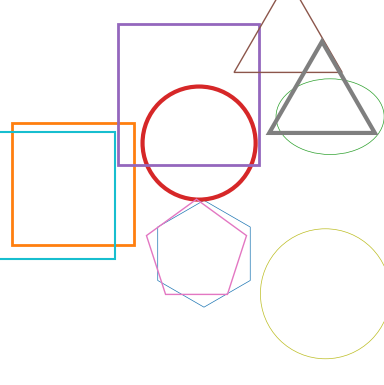[{"shape": "hexagon", "thickness": 0.5, "radius": 0.69, "center": [0.53, 0.341]}, {"shape": "square", "thickness": 2, "radius": 0.79, "center": [0.19, 0.523]}, {"shape": "oval", "thickness": 0.5, "radius": 0.7, "center": [0.857, 0.697]}, {"shape": "circle", "thickness": 3, "radius": 0.73, "center": [0.517, 0.628]}, {"shape": "square", "thickness": 2, "radius": 0.91, "center": [0.489, 0.755]}, {"shape": "triangle", "thickness": 1, "radius": 0.81, "center": [0.748, 0.893]}, {"shape": "pentagon", "thickness": 1, "radius": 0.68, "center": [0.51, 0.346]}, {"shape": "triangle", "thickness": 3, "radius": 0.79, "center": [0.836, 0.734]}, {"shape": "circle", "thickness": 0.5, "radius": 0.84, "center": [0.845, 0.237]}, {"shape": "square", "thickness": 1.5, "radius": 0.82, "center": [0.135, 0.493]}]